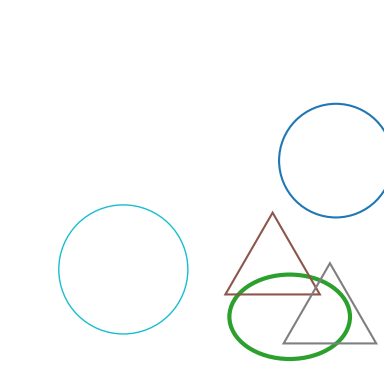[{"shape": "circle", "thickness": 1.5, "radius": 0.74, "center": [0.872, 0.583]}, {"shape": "oval", "thickness": 3, "radius": 0.78, "center": [0.752, 0.177]}, {"shape": "triangle", "thickness": 1.5, "radius": 0.71, "center": [0.708, 0.306]}, {"shape": "triangle", "thickness": 1.5, "radius": 0.69, "center": [0.857, 0.177]}, {"shape": "circle", "thickness": 1, "radius": 0.84, "center": [0.32, 0.3]}]